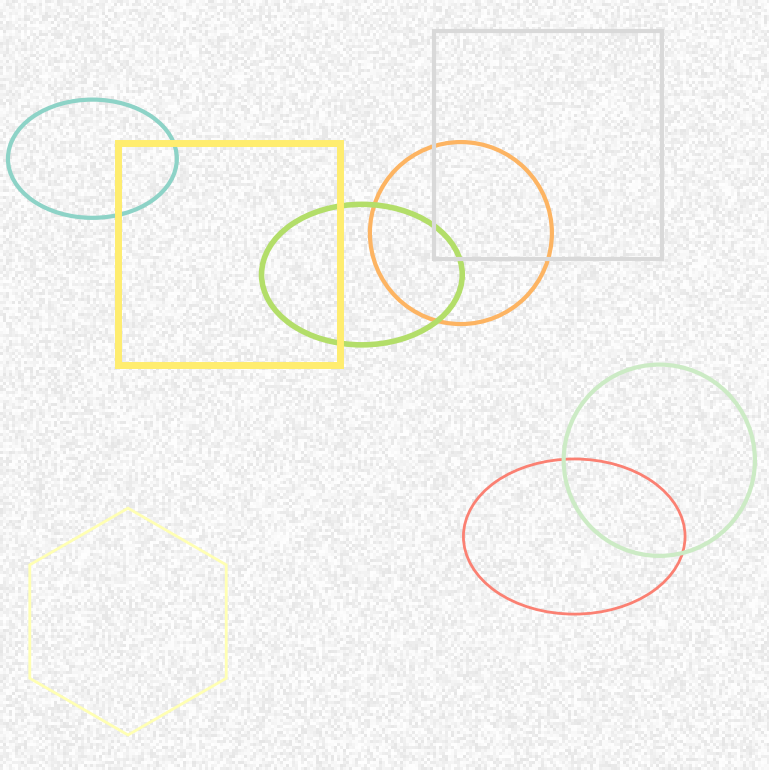[{"shape": "oval", "thickness": 1.5, "radius": 0.55, "center": [0.12, 0.794]}, {"shape": "hexagon", "thickness": 1, "radius": 0.74, "center": [0.166, 0.193]}, {"shape": "oval", "thickness": 1, "radius": 0.72, "center": [0.746, 0.303]}, {"shape": "circle", "thickness": 1.5, "radius": 0.59, "center": [0.599, 0.697]}, {"shape": "oval", "thickness": 2, "radius": 0.65, "center": [0.47, 0.643]}, {"shape": "square", "thickness": 1.5, "radius": 0.74, "center": [0.711, 0.812]}, {"shape": "circle", "thickness": 1.5, "radius": 0.62, "center": [0.856, 0.402]}, {"shape": "square", "thickness": 2.5, "radius": 0.72, "center": [0.298, 0.67]}]